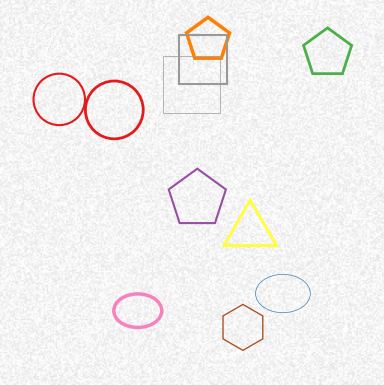[{"shape": "circle", "thickness": 1.5, "radius": 0.33, "center": [0.154, 0.742]}, {"shape": "circle", "thickness": 2, "radius": 0.38, "center": [0.297, 0.714]}, {"shape": "oval", "thickness": 0.5, "radius": 0.36, "center": [0.735, 0.238]}, {"shape": "pentagon", "thickness": 2, "radius": 0.33, "center": [0.851, 0.862]}, {"shape": "pentagon", "thickness": 1.5, "radius": 0.39, "center": [0.513, 0.484]}, {"shape": "pentagon", "thickness": 2.5, "radius": 0.29, "center": [0.54, 0.896]}, {"shape": "triangle", "thickness": 2, "radius": 0.39, "center": [0.65, 0.402]}, {"shape": "hexagon", "thickness": 1, "radius": 0.3, "center": [0.631, 0.15]}, {"shape": "oval", "thickness": 2.5, "radius": 0.31, "center": [0.358, 0.193]}, {"shape": "square", "thickness": 0.5, "radius": 0.37, "center": [0.497, 0.78]}, {"shape": "square", "thickness": 1.5, "radius": 0.32, "center": [0.527, 0.846]}]